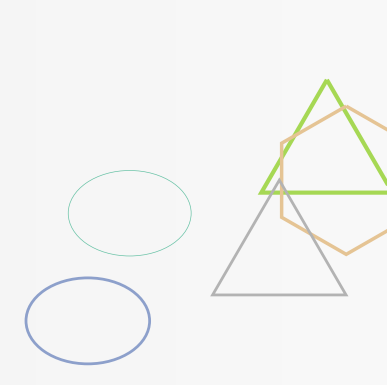[{"shape": "oval", "thickness": 0.5, "radius": 0.79, "center": [0.335, 0.446]}, {"shape": "oval", "thickness": 2, "radius": 0.8, "center": [0.227, 0.167]}, {"shape": "triangle", "thickness": 3, "radius": 0.98, "center": [0.844, 0.597]}, {"shape": "hexagon", "thickness": 2.5, "radius": 0.96, "center": [0.893, 0.532]}, {"shape": "triangle", "thickness": 2, "radius": 0.99, "center": [0.721, 0.333]}]